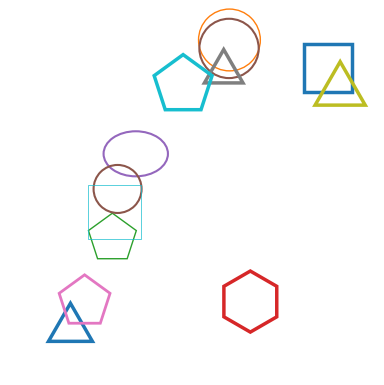[{"shape": "square", "thickness": 2.5, "radius": 0.31, "center": [0.852, 0.823]}, {"shape": "triangle", "thickness": 2.5, "radius": 0.33, "center": [0.183, 0.146]}, {"shape": "circle", "thickness": 1, "radius": 0.4, "center": [0.596, 0.896]}, {"shape": "pentagon", "thickness": 1, "radius": 0.33, "center": [0.292, 0.381]}, {"shape": "hexagon", "thickness": 2.5, "radius": 0.4, "center": [0.65, 0.217]}, {"shape": "oval", "thickness": 1.5, "radius": 0.42, "center": [0.353, 0.601]}, {"shape": "circle", "thickness": 1.5, "radius": 0.39, "center": [0.595, 0.874]}, {"shape": "circle", "thickness": 1.5, "radius": 0.31, "center": [0.305, 0.509]}, {"shape": "pentagon", "thickness": 2, "radius": 0.35, "center": [0.22, 0.217]}, {"shape": "triangle", "thickness": 2.5, "radius": 0.29, "center": [0.581, 0.814]}, {"shape": "triangle", "thickness": 2.5, "radius": 0.38, "center": [0.884, 0.765]}, {"shape": "square", "thickness": 0.5, "radius": 0.35, "center": [0.297, 0.449]}, {"shape": "pentagon", "thickness": 2.5, "radius": 0.4, "center": [0.476, 0.779]}]